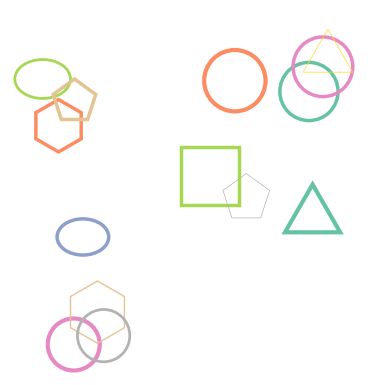[{"shape": "triangle", "thickness": 3, "radius": 0.41, "center": [0.812, 0.438]}, {"shape": "circle", "thickness": 2.5, "radius": 0.38, "center": [0.802, 0.762]}, {"shape": "circle", "thickness": 3, "radius": 0.4, "center": [0.61, 0.79]}, {"shape": "hexagon", "thickness": 2.5, "radius": 0.34, "center": [0.152, 0.673]}, {"shape": "oval", "thickness": 2.5, "radius": 0.34, "center": [0.215, 0.385]}, {"shape": "circle", "thickness": 2.5, "radius": 0.39, "center": [0.839, 0.827]}, {"shape": "circle", "thickness": 3, "radius": 0.34, "center": [0.192, 0.105]}, {"shape": "oval", "thickness": 2, "radius": 0.36, "center": [0.111, 0.795]}, {"shape": "square", "thickness": 2.5, "radius": 0.38, "center": [0.545, 0.544]}, {"shape": "triangle", "thickness": 0.5, "radius": 0.37, "center": [0.852, 0.85]}, {"shape": "pentagon", "thickness": 2.5, "radius": 0.29, "center": [0.193, 0.737]}, {"shape": "hexagon", "thickness": 1, "radius": 0.4, "center": [0.253, 0.189]}, {"shape": "pentagon", "thickness": 0.5, "radius": 0.32, "center": [0.64, 0.486]}, {"shape": "circle", "thickness": 2, "radius": 0.34, "center": [0.269, 0.128]}]